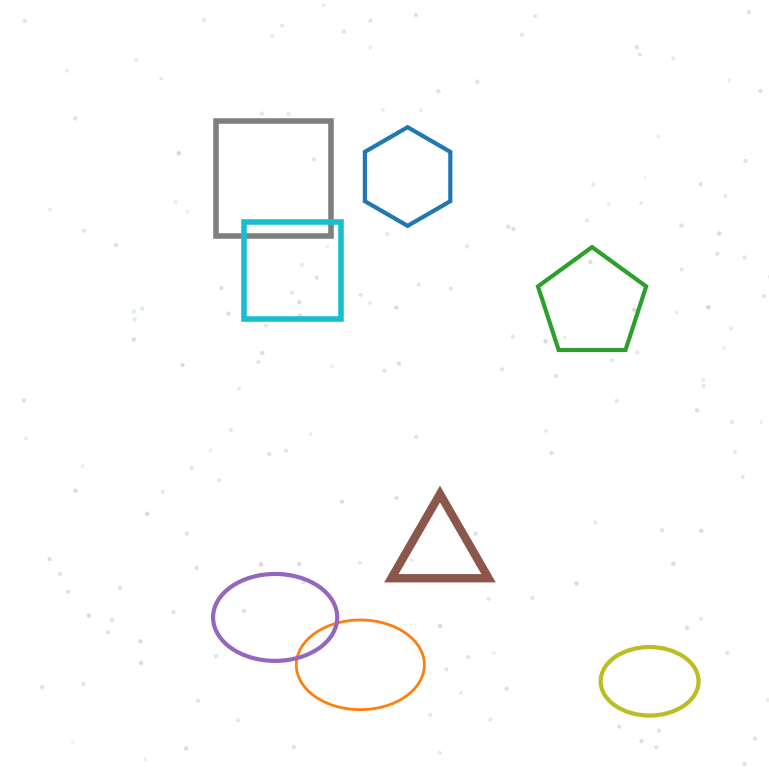[{"shape": "hexagon", "thickness": 1.5, "radius": 0.32, "center": [0.529, 0.771]}, {"shape": "oval", "thickness": 1, "radius": 0.42, "center": [0.468, 0.137]}, {"shape": "pentagon", "thickness": 1.5, "radius": 0.37, "center": [0.769, 0.605]}, {"shape": "oval", "thickness": 1.5, "radius": 0.4, "center": [0.357, 0.198]}, {"shape": "triangle", "thickness": 3, "radius": 0.36, "center": [0.571, 0.285]}, {"shape": "square", "thickness": 2, "radius": 0.37, "center": [0.356, 0.768]}, {"shape": "oval", "thickness": 1.5, "radius": 0.32, "center": [0.844, 0.115]}, {"shape": "square", "thickness": 2, "radius": 0.32, "center": [0.38, 0.649]}]